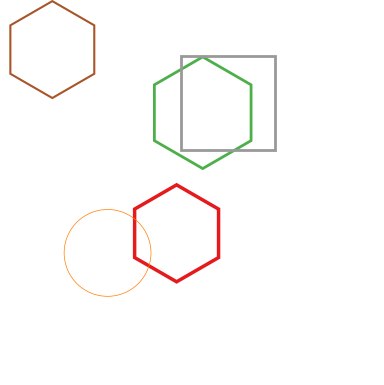[{"shape": "hexagon", "thickness": 2.5, "radius": 0.63, "center": [0.459, 0.394]}, {"shape": "hexagon", "thickness": 2, "radius": 0.73, "center": [0.527, 0.707]}, {"shape": "circle", "thickness": 0.5, "radius": 0.56, "center": [0.279, 0.343]}, {"shape": "hexagon", "thickness": 1.5, "radius": 0.63, "center": [0.136, 0.871]}, {"shape": "square", "thickness": 2, "radius": 0.61, "center": [0.592, 0.733]}]